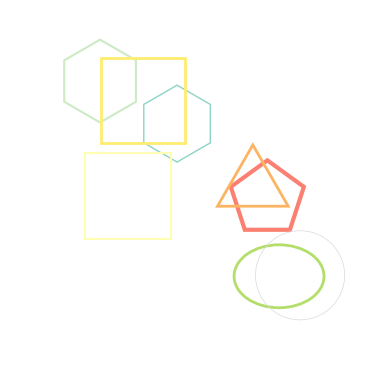[{"shape": "hexagon", "thickness": 1, "radius": 0.5, "center": [0.46, 0.679]}, {"shape": "square", "thickness": 1.5, "radius": 0.56, "center": [0.333, 0.491]}, {"shape": "pentagon", "thickness": 3, "radius": 0.5, "center": [0.694, 0.484]}, {"shape": "triangle", "thickness": 2, "radius": 0.53, "center": [0.657, 0.517]}, {"shape": "oval", "thickness": 2, "radius": 0.58, "center": [0.725, 0.282]}, {"shape": "circle", "thickness": 0.5, "radius": 0.58, "center": [0.779, 0.285]}, {"shape": "hexagon", "thickness": 1.5, "radius": 0.54, "center": [0.26, 0.789]}, {"shape": "square", "thickness": 2, "radius": 0.55, "center": [0.372, 0.739]}]